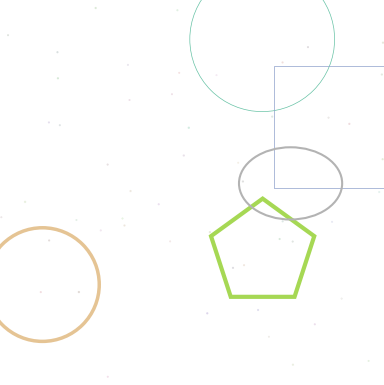[{"shape": "circle", "thickness": 0.5, "radius": 0.94, "center": [0.681, 0.898]}, {"shape": "square", "thickness": 0.5, "radius": 0.79, "center": [0.869, 0.671]}, {"shape": "pentagon", "thickness": 3, "radius": 0.7, "center": [0.682, 0.343]}, {"shape": "circle", "thickness": 2.5, "radius": 0.74, "center": [0.11, 0.261]}, {"shape": "oval", "thickness": 1.5, "radius": 0.67, "center": [0.755, 0.524]}]